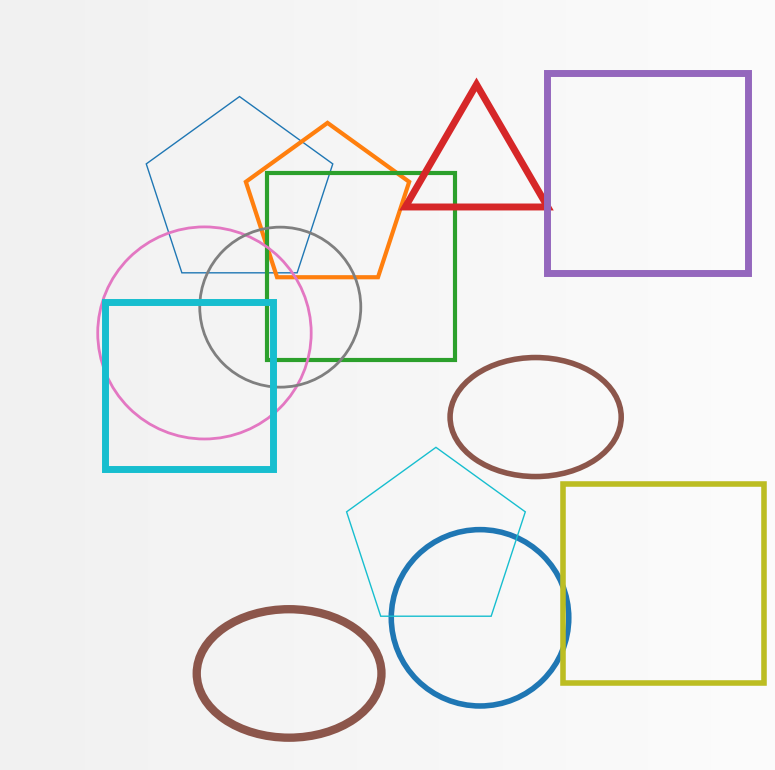[{"shape": "pentagon", "thickness": 0.5, "radius": 0.63, "center": [0.309, 0.748]}, {"shape": "circle", "thickness": 2, "radius": 0.57, "center": [0.619, 0.198]}, {"shape": "pentagon", "thickness": 1.5, "radius": 0.55, "center": [0.423, 0.73]}, {"shape": "square", "thickness": 1.5, "radius": 0.61, "center": [0.466, 0.654]}, {"shape": "triangle", "thickness": 2.5, "radius": 0.53, "center": [0.615, 0.784]}, {"shape": "square", "thickness": 2.5, "radius": 0.65, "center": [0.836, 0.775]}, {"shape": "oval", "thickness": 2, "radius": 0.55, "center": [0.691, 0.458]}, {"shape": "oval", "thickness": 3, "radius": 0.6, "center": [0.373, 0.125]}, {"shape": "circle", "thickness": 1, "radius": 0.69, "center": [0.264, 0.568]}, {"shape": "circle", "thickness": 1, "radius": 0.52, "center": [0.362, 0.601]}, {"shape": "square", "thickness": 2, "radius": 0.65, "center": [0.856, 0.242]}, {"shape": "square", "thickness": 2.5, "radius": 0.54, "center": [0.243, 0.5]}, {"shape": "pentagon", "thickness": 0.5, "radius": 0.61, "center": [0.563, 0.298]}]